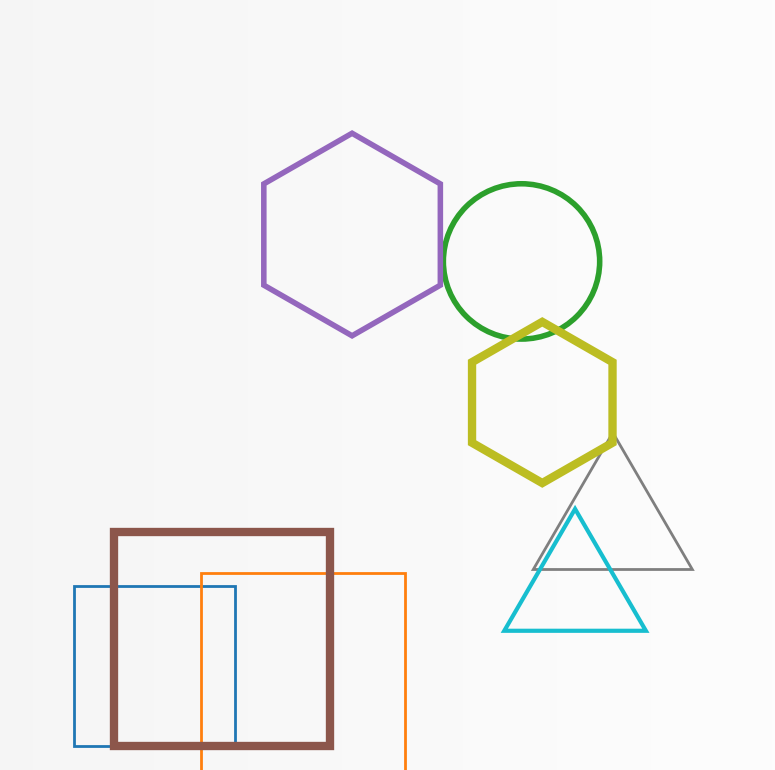[{"shape": "square", "thickness": 1, "radius": 0.52, "center": [0.199, 0.135]}, {"shape": "square", "thickness": 1, "radius": 0.66, "center": [0.391, 0.124]}, {"shape": "circle", "thickness": 2, "radius": 0.5, "center": [0.673, 0.661]}, {"shape": "hexagon", "thickness": 2, "radius": 0.66, "center": [0.454, 0.695]}, {"shape": "square", "thickness": 3, "radius": 0.7, "center": [0.287, 0.17]}, {"shape": "triangle", "thickness": 1, "radius": 0.59, "center": [0.791, 0.32]}, {"shape": "hexagon", "thickness": 3, "radius": 0.52, "center": [0.7, 0.477]}, {"shape": "triangle", "thickness": 1.5, "radius": 0.53, "center": [0.742, 0.234]}]